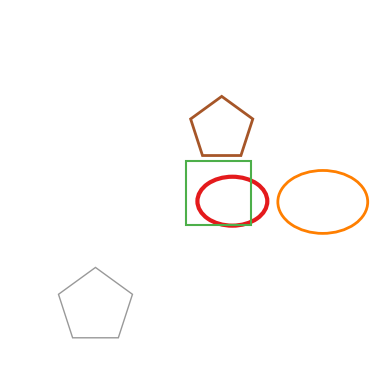[{"shape": "oval", "thickness": 3, "radius": 0.45, "center": [0.604, 0.477]}, {"shape": "square", "thickness": 1.5, "radius": 0.42, "center": [0.568, 0.499]}, {"shape": "oval", "thickness": 2, "radius": 0.58, "center": [0.838, 0.476]}, {"shape": "pentagon", "thickness": 2, "radius": 0.42, "center": [0.576, 0.665]}, {"shape": "pentagon", "thickness": 1, "radius": 0.51, "center": [0.248, 0.204]}]